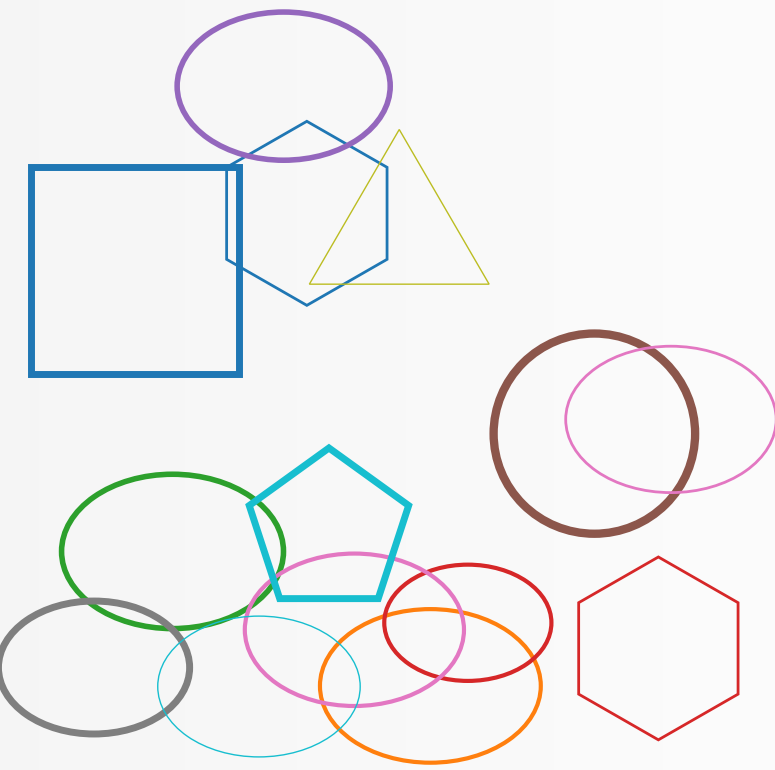[{"shape": "square", "thickness": 2.5, "radius": 0.67, "center": [0.175, 0.649]}, {"shape": "hexagon", "thickness": 1, "radius": 0.6, "center": [0.396, 0.723]}, {"shape": "oval", "thickness": 1.5, "radius": 0.71, "center": [0.555, 0.109]}, {"shape": "oval", "thickness": 2, "radius": 0.72, "center": [0.223, 0.284]}, {"shape": "hexagon", "thickness": 1, "radius": 0.59, "center": [0.85, 0.158]}, {"shape": "oval", "thickness": 1.5, "radius": 0.54, "center": [0.604, 0.191]}, {"shape": "oval", "thickness": 2, "radius": 0.69, "center": [0.366, 0.888]}, {"shape": "circle", "thickness": 3, "radius": 0.65, "center": [0.767, 0.437]}, {"shape": "oval", "thickness": 1, "radius": 0.68, "center": [0.866, 0.455]}, {"shape": "oval", "thickness": 1.5, "radius": 0.71, "center": [0.457, 0.182]}, {"shape": "oval", "thickness": 2.5, "radius": 0.62, "center": [0.121, 0.133]}, {"shape": "triangle", "thickness": 0.5, "radius": 0.67, "center": [0.515, 0.698]}, {"shape": "pentagon", "thickness": 2.5, "radius": 0.54, "center": [0.424, 0.31]}, {"shape": "oval", "thickness": 0.5, "radius": 0.65, "center": [0.334, 0.108]}]